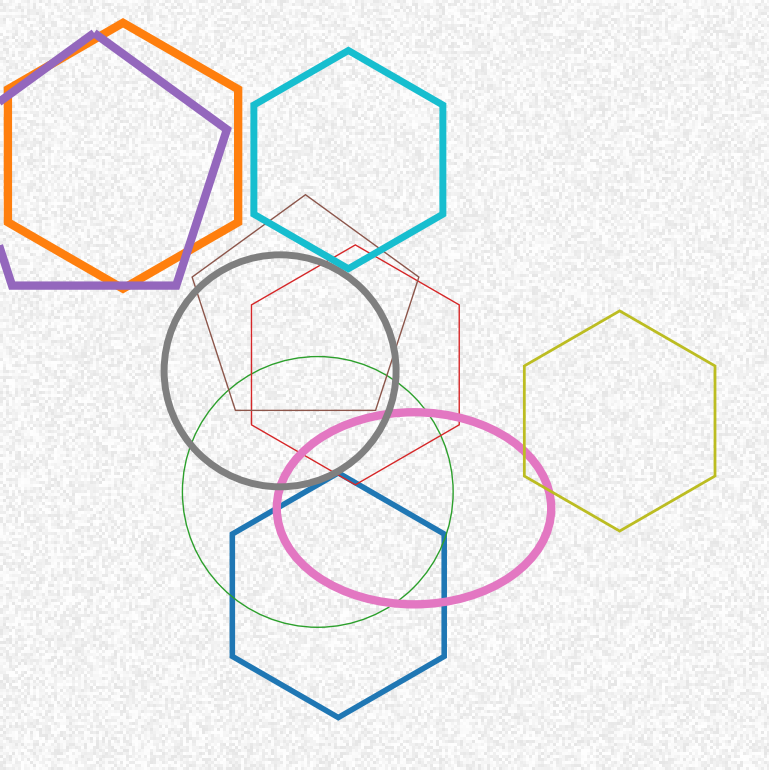[{"shape": "hexagon", "thickness": 2, "radius": 0.79, "center": [0.439, 0.227]}, {"shape": "hexagon", "thickness": 3, "radius": 0.86, "center": [0.16, 0.798]}, {"shape": "circle", "thickness": 0.5, "radius": 0.88, "center": [0.413, 0.361]}, {"shape": "hexagon", "thickness": 0.5, "radius": 0.78, "center": [0.462, 0.526]}, {"shape": "pentagon", "thickness": 3, "radius": 0.91, "center": [0.122, 0.776]}, {"shape": "pentagon", "thickness": 0.5, "radius": 0.77, "center": [0.397, 0.592]}, {"shape": "oval", "thickness": 3, "radius": 0.89, "center": [0.538, 0.34]}, {"shape": "circle", "thickness": 2.5, "radius": 0.75, "center": [0.364, 0.518]}, {"shape": "hexagon", "thickness": 1, "radius": 0.71, "center": [0.805, 0.453]}, {"shape": "hexagon", "thickness": 2.5, "radius": 0.71, "center": [0.452, 0.793]}]